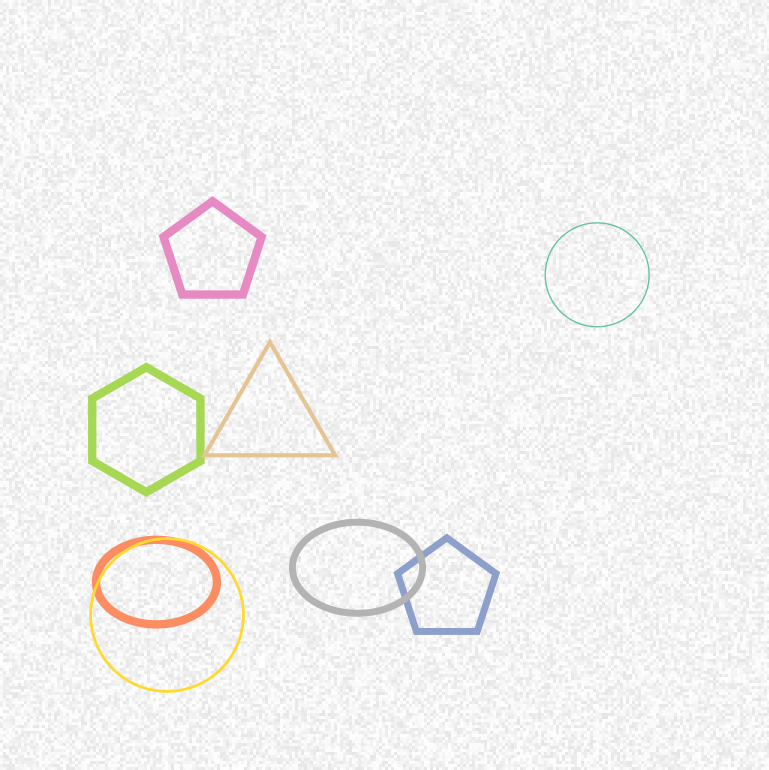[{"shape": "circle", "thickness": 0.5, "radius": 0.34, "center": [0.776, 0.643]}, {"shape": "oval", "thickness": 3, "radius": 0.39, "center": [0.203, 0.244]}, {"shape": "pentagon", "thickness": 2.5, "radius": 0.34, "center": [0.58, 0.234]}, {"shape": "pentagon", "thickness": 3, "radius": 0.33, "center": [0.276, 0.672]}, {"shape": "hexagon", "thickness": 3, "radius": 0.41, "center": [0.19, 0.442]}, {"shape": "circle", "thickness": 1, "radius": 0.5, "center": [0.217, 0.201]}, {"shape": "triangle", "thickness": 1.5, "radius": 0.49, "center": [0.351, 0.458]}, {"shape": "oval", "thickness": 2.5, "radius": 0.42, "center": [0.464, 0.263]}]